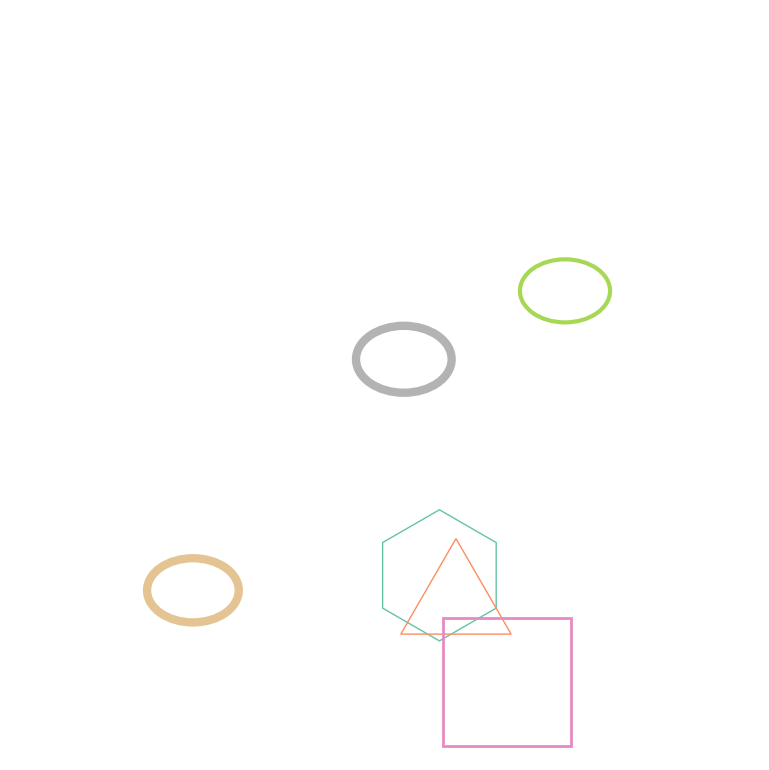[{"shape": "hexagon", "thickness": 0.5, "radius": 0.43, "center": [0.571, 0.253]}, {"shape": "triangle", "thickness": 0.5, "radius": 0.41, "center": [0.592, 0.218]}, {"shape": "square", "thickness": 1, "radius": 0.41, "center": [0.658, 0.115]}, {"shape": "oval", "thickness": 1.5, "radius": 0.29, "center": [0.734, 0.622]}, {"shape": "oval", "thickness": 3, "radius": 0.3, "center": [0.251, 0.233]}, {"shape": "oval", "thickness": 3, "radius": 0.31, "center": [0.524, 0.533]}]